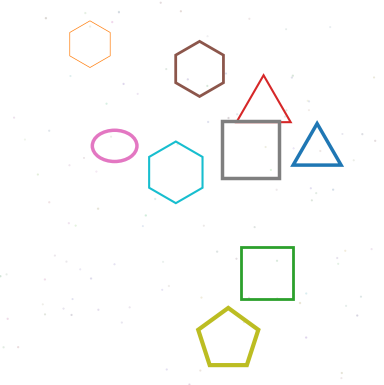[{"shape": "triangle", "thickness": 2.5, "radius": 0.36, "center": [0.824, 0.607]}, {"shape": "hexagon", "thickness": 0.5, "radius": 0.3, "center": [0.234, 0.885]}, {"shape": "square", "thickness": 2, "radius": 0.34, "center": [0.694, 0.292]}, {"shape": "triangle", "thickness": 1.5, "radius": 0.41, "center": [0.685, 0.723]}, {"shape": "hexagon", "thickness": 2, "radius": 0.36, "center": [0.518, 0.821]}, {"shape": "oval", "thickness": 2.5, "radius": 0.29, "center": [0.298, 0.621]}, {"shape": "square", "thickness": 2.5, "radius": 0.37, "center": [0.651, 0.612]}, {"shape": "pentagon", "thickness": 3, "radius": 0.41, "center": [0.593, 0.118]}, {"shape": "hexagon", "thickness": 1.5, "radius": 0.4, "center": [0.457, 0.552]}]